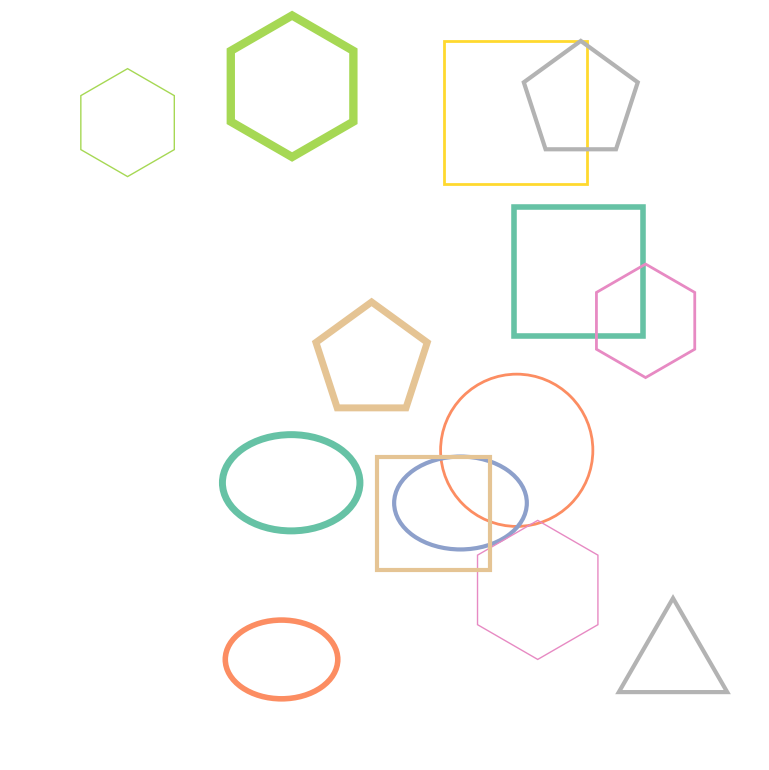[{"shape": "square", "thickness": 2, "radius": 0.42, "center": [0.751, 0.647]}, {"shape": "oval", "thickness": 2.5, "radius": 0.45, "center": [0.378, 0.373]}, {"shape": "oval", "thickness": 2, "radius": 0.37, "center": [0.366, 0.144]}, {"shape": "circle", "thickness": 1, "radius": 0.49, "center": [0.671, 0.415]}, {"shape": "oval", "thickness": 1.5, "radius": 0.43, "center": [0.598, 0.347]}, {"shape": "hexagon", "thickness": 0.5, "radius": 0.45, "center": [0.698, 0.234]}, {"shape": "hexagon", "thickness": 1, "radius": 0.37, "center": [0.838, 0.583]}, {"shape": "hexagon", "thickness": 3, "radius": 0.46, "center": [0.379, 0.888]}, {"shape": "hexagon", "thickness": 0.5, "radius": 0.35, "center": [0.166, 0.841]}, {"shape": "square", "thickness": 1, "radius": 0.47, "center": [0.669, 0.854]}, {"shape": "pentagon", "thickness": 2.5, "radius": 0.38, "center": [0.483, 0.532]}, {"shape": "square", "thickness": 1.5, "radius": 0.37, "center": [0.563, 0.333]}, {"shape": "triangle", "thickness": 1.5, "radius": 0.41, "center": [0.874, 0.142]}, {"shape": "pentagon", "thickness": 1.5, "radius": 0.39, "center": [0.754, 0.869]}]